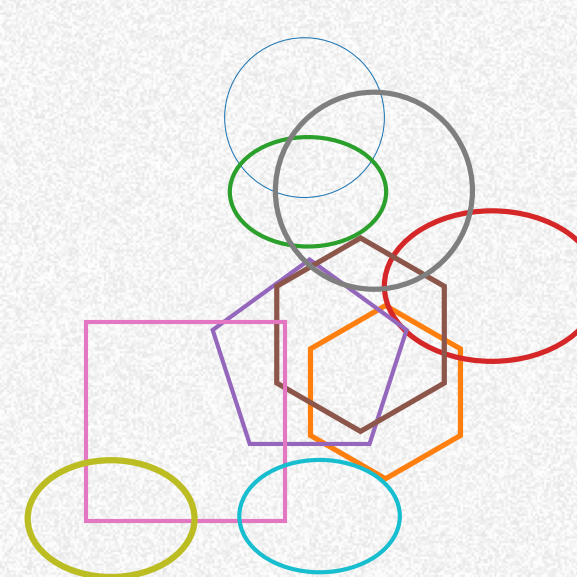[{"shape": "circle", "thickness": 0.5, "radius": 0.69, "center": [0.527, 0.795]}, {"shape": "hexagon", "thickness": 2.5, "radius": 0.75, "center": [0.667, 0.32]}, {"shape": "oval", "thickness": 2, "radius": 0.68, "center": [0.533, 0.667]}, {"shape": "oval", "thickness": 2.5, "radius": 0.93, "center": [0.852, 0.504]}, {"shape": "pentagon", "thickness": 2, "radius": 0.88, "center": [0.536, 0.373]}, {"shape": "hexagon", "thickness": 2.5, "radius": 0.84, "center": [0.624, 0.42]}, {"shape": "square", "thickness": 2, "radius": 0.86, "center": [0.321, 0.27]}, {"shape": "circle", "thickness": 2.5, "radius": 0.85, "center": [0.647, 0.669]}, {"shape": "oval", "thickness": 3, "radius": 0.72, "center": [0.192, 0.101]}, {"shape": "oval", "thickness": 2, "radius": 0.69, "center": [0.553, 0.105]}]